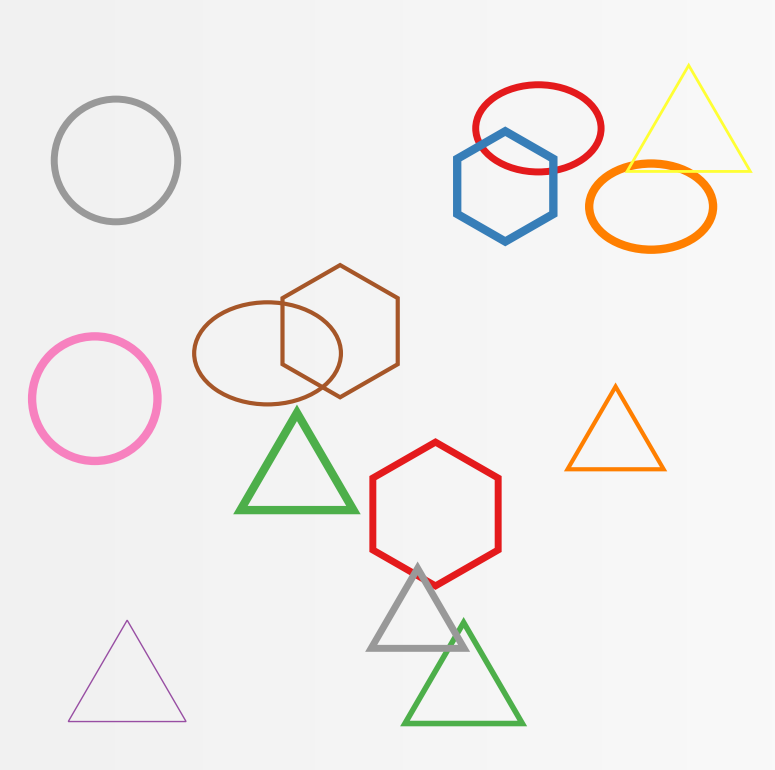[{"shape": "oval", "thickness": 2.5, "radius": 0.4, "center": [0.695, 0.833]}, {"shape": "hexagon", "thickness": 2.5, "radius": 0.47, "center": [0.562, 0.332]}, {"shape": "hexagon", "thickness": 3, "radius": 0.36, "center": [0.652, 0.758]}, {"shape": "triangle", "thickness": 2, "radius": 0.44, "center": [0.598, 0.104]}, {"shape": "triangle", "thickness": 3, "radius": 0.42, "center": [0.383, 0.38]}, {"shape": "triangle", "thickness": 0.5, "radius": 0.44, "center": [0.164, 0.107]}, {"shape": "triangle", "thickness": 1.5, "radius": 0.36, "center": [0.794, 0.426]}, {"shape": "oval", "thickness": 3, "radius": 0.4, "center": [0.84, 0.732]}, {"shape": "triangle", "thickness": 1, "radius": 0.46, "center": [0.889, 0.823]}, {"shape": "hexagon", "thickness": 1.5, "radius": 0.43, "center": [0.439, 0.57]}, {"shape": "oval", "thickness": 1.5, "radius": 0.47, "center": [0.345, 0.541]}, {"shape": "circle", "thickness": 3, "radius": 0.4, "center": [0.122, 0.482]}, {"shape": "circle", "thickness": 2.5, "radius": 0.4, "center": [0.15, 0.792]}, {"shape": "triangle", "thickness": 2.5, "radius": 0.35, "center": [0.539, 0.193]}]